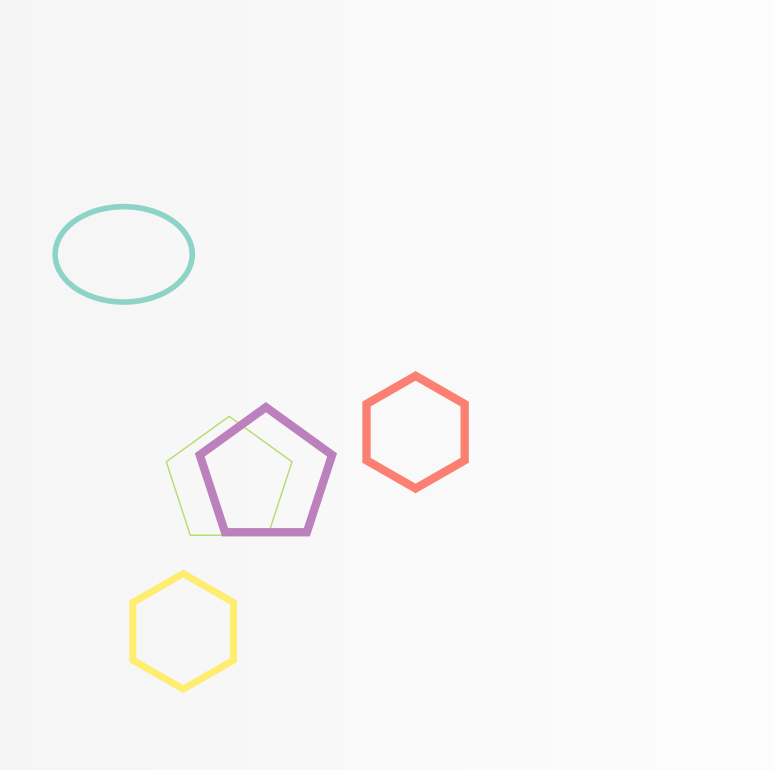[{"shape": "oval", "thickness": 2, "radius": 0.44, "center": [0.16, 0.67]}, {"shape": "hexagon", "thickness": 3, "radius": 0.37, "center": [0.536, 0.439]}, {"shape": "pentagon", "thickness": 0.5, "radius": 0.43, "center": [0.296, 0.374]}, {"shape": "pentagon", "thickness": 3, "radius": 0.45, "center": [0.343, 0.381]}, {"shape": "hexagon", "thickness": 2.5, "radius": 0.37, "center": [0.236, 0.18]}]